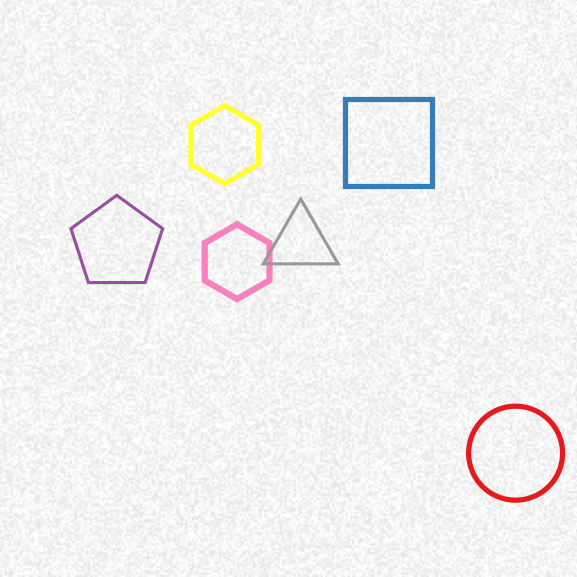[{"shape": "circle", "thickness": 2.5, "radius": 0.41, "center": [0.893, 0.214]}, {"shape": "square", "thickness": 2.5, "radius": 0.38, "center": [0.673, 0.752]}, {"shape": "pentagon", "thickness": 1.5, "radius": 0.42, "center": [0.202, 0.577]}, {"shape": "hexagon", "thickness": 2.5, "radius": 0.34, "center": [0.389, 0.748]}, {"shape": "hexagon", "thickness": 3, "radius": 0.32, "center": [0.411, 0.546]}, {"shape": "triangle", "thickness": 1.5, "radius": 0.37, "center": [0.521, 0.58]}]